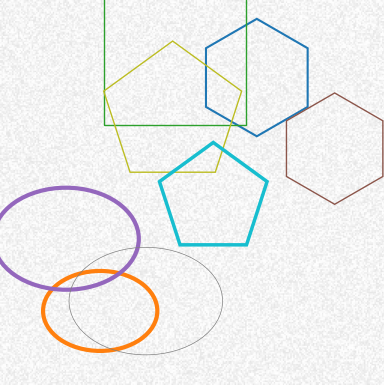[{"shape": "hexagon", "thickness": 1.5, "radius": 0.76, "center": [0.667, 0.799]}, {"shape": "oval", "thickness": 3, "radius": 0.74, "center": [0.26, 0.192]}, {"shape": "square", "thickness": 1, "radius": 0.92, "center": [0.455, 0.86]}, {"shape": "oval", "thickness": 3, "radius": 0.95, "center": [0.171, 0.38]}, {"shape": "hexagon", "thickness": 1, "radius": 0.72, "center": [0.869, 0.614]}, {"shape": "oval", "thickness": 0.5, "radius": 1.0, "center": [0.379, 0.218]}, {"shape": "pentagon", "thickness": 1, "radius": 0.94, "center": [0.448, 0.705]}, {"shape": "pentagon", "thickness": 2.5, "radius": 0.73, "center": [0.554, 0.483]}]